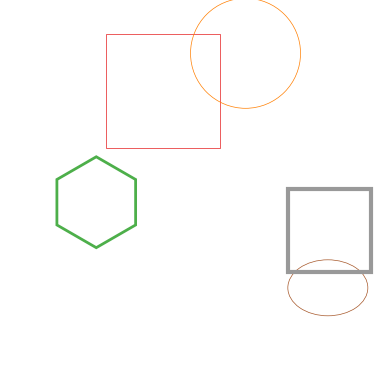[{"shape": "square", "thickness": 0.5, "radius": 0.74, "center": [0.424, 0.764]}, {"shape": "hexagon", "thickness": 2, "radius": 0.59, "center": [0.25, 0.475]}, {"shape": "circle", "thickness": 0.5, "radius": 0.71, "center": [0.638, 0.862]}, {"shape": "oval", "thickness": 0.5, "radius": 0.52, "center": [0.852, 0.252]}, {"shape": "square", "thickness": 3, "radius": 0.54, "center": [0.856, 0.401]}]